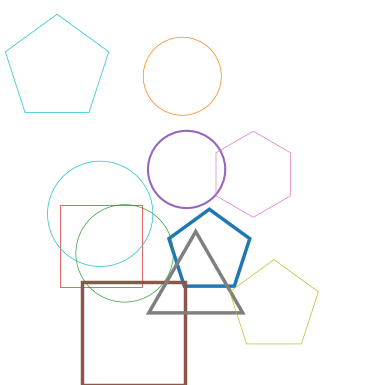[{"shape": "pentagon", "thickness": 2.5, "radius": 0.55, "center": [0.544, 0.346]}, {"shape": "circle", "thickness": 0.5, "radius": 0.51, "center": [0.473, 0.802]}, {"shape": "circle", "thickness": 0.5, "radius": 0.63, "center": [0.324, 0.342]}, {"shape": "square", "thickness": 0.5, "radius": 0.53, "center": [0.262, 0.361]}, {"shape": "circle", "thickness": 1.5, "radius": 0.5, "center": [0.485, 0.56]}, {"shape": "square", "thickness": 2.5, "radius": 0.67, "center": [0.347, 0.135]}, {"shape": "hexagon", "thickness": 0.5, "radius": 0.56, "center": [0.658, 0.547]}, {"shape": "triangle", "thickness": 2.5, "radius": 0.7, "center": [0.508, 0.258]}, {"shape": "pentagon", "thickness": 0.5, "radius": 0.61, "center": [0.712, 0.205]}, {"shape": "circle", "thickness": 0.5, "radius": 0.68, "center": [0.26, 0.445]}, {"shape": "pentagon", "thickness": 0.5, "radius": 0.71, "center": [0.148, 0.822]}]